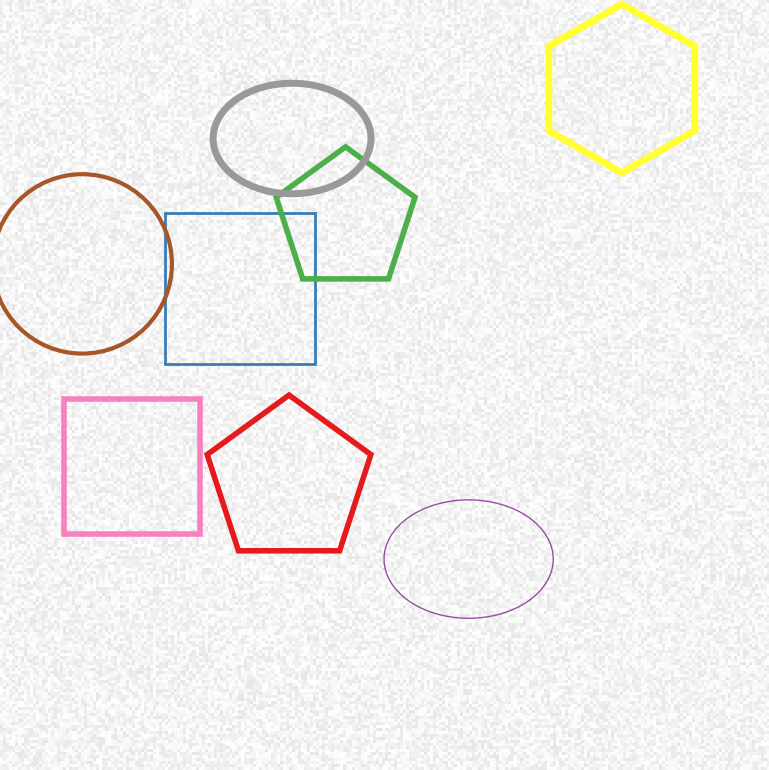[{"shape": "pentagon", "thickness": 2, "radius": 0.56, "center": [0.375, 0.375]}, {"shape": "square", "thickness": 1, "radius": 0.49, "center": [0.312, 0.626]}, {"shape": "pentagon", "thickness": 2, "radius": 0.47, "center": [0.449, 0.714]}, {"shape": "oval", "thickness": 0.5, "radius": 0.55, "center": [0.609, 0.274]}, {"shape": "hexagon", "thickness": 2.5, "radius": 0.55, "center": [0.808, 0.885]}, {"shape": "circle", "thickness": 1.5, "radius": 0.58, "center": [0.107, 0.657]}, {"shape": "square", "thickness": 2, "radius": 0.44, "center": [0.171, 0.394]}, {"shape": "oval", "thickness": 2.5, "radius": 0.51, "center": [0.379, 0.82]}]